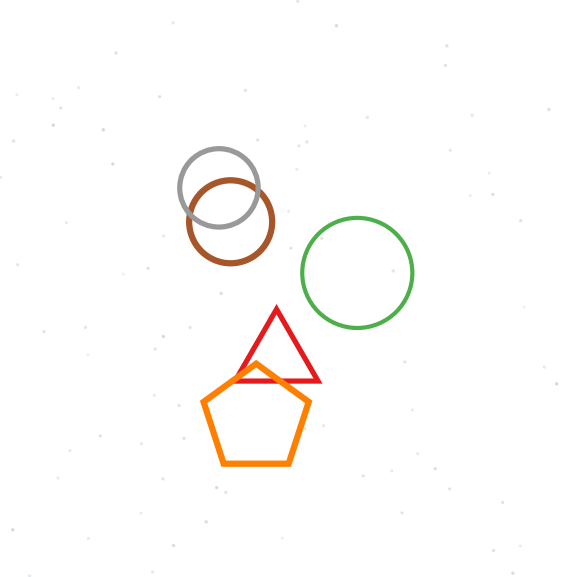[{"shape": "triangle", "thickness": 2.5, "radius": 0.41, "center": [0.479, 0.381]}, {"shape": "circle", "thickness": 2, "radius": 0.48, "center": [0.619, 0.527]}, {"shape": "pentagon", "thickness": 3, "radius": 0.48, "center": [0.444, 0.274]}, {"shape": "circle", "thickness": 3, "radius": 0.36, "center": [0.399, 0.615]}, {"shape": "circle", "thickness": 2.5, "radius": 0.34, "center": [0.379, 0.674]}]